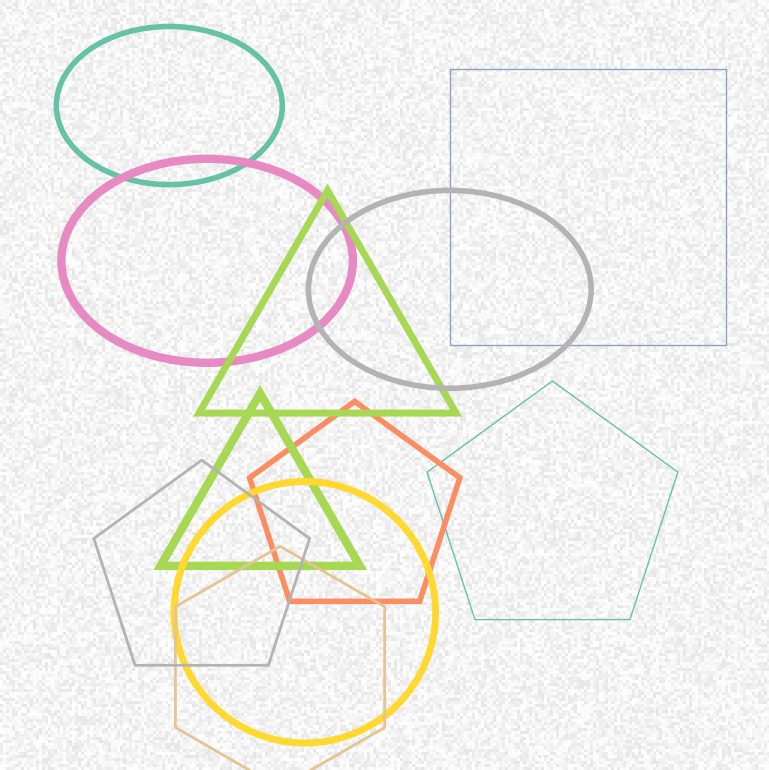[{"shape": "oval", "thickness": 2, "radius": 0.73, "center": [0.22, 0.863]}, {"shape": "pentagon", "thickness": 0.5, "radius": 0.86, "center": [0.717, 0.334]}, {"shape": "pentagon", "thickness": 2, "radius": 0.72, "center": [0.461, 0.335]}, {"shape": "square", "thickness": 0.5, "radius": 0.9, "center": [0.764, 0.731]}, {"shape": "oval", "thickness": 3, "radius": 0.95, "center": [0.269, 0.661]}, {"shape": "triangle", "thickness": 2.5, "radius": 0.96, "center": [0.425, 0.56]}, {"shape": "triangle", "thickness": 3, "radius": 0.75, "center": [0.338, 0.34]}, {"shape": "circle", "thickness": 2.5, "radius": 0.85, "center": [0.396, 0.205]}, {"shape": "hexagon", "thickness": 1, "radius": 0.78, "center": [0.364, 0.134]}, {"shape": "oval", "thickness": 2, "radius": 0.92, "center": [0.584, 0.624]}, {"shape": "pentagon", "thickness": 1, "radius": 0.74, "center": [0.262, 0.255]}]